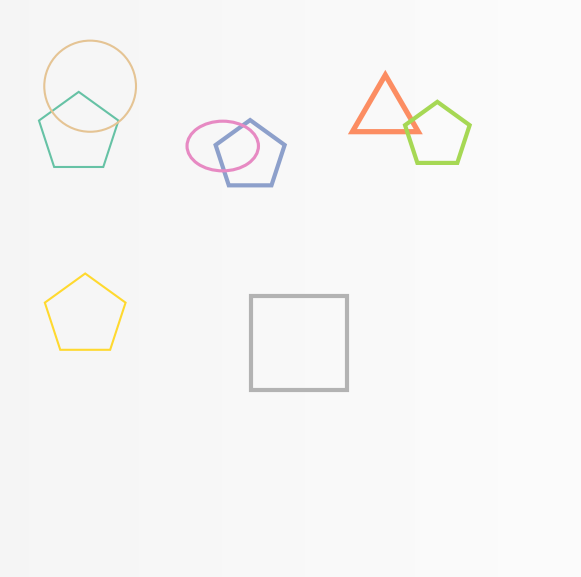[{"shape": "pentagon", "thickness": 1, "radius": 0.36, "center": [0.135, 0.768]}, {"shape": "triangle", "thickness": 2.5, "radius": 0.33, "center": [0.663, 0.804]}, {"shape": "pentagon", "thickness": 2, "radius": 0.31, "center": [0.43, 0.729]}, {"shape": "oval", "thickness": 1.5, "radius": 0.31, "center": [0.383, 0.746]}, {"shape": "pentagon", "thickness": 2, "radius": 0.29, "center": [0.752, 0.764]}, {"shape": "pentagon", "thickness": 1, "radius": 0.37, "center": [0.147, 0.453]}, {"shape": "circle", "thickness": 1, "radius": 0.39, "center": [0.155, 0.85]}, {"shape": "square", "thickness": 2, "radius": 0.41, "center": [0.515, 0.405]}]